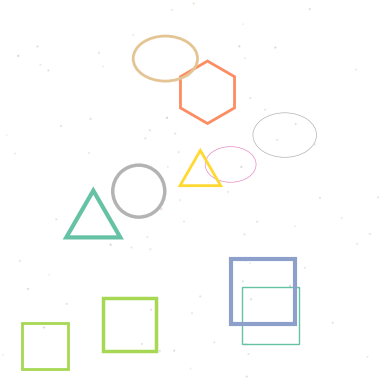[{"shape": "square", "thickness": 1, "radius": 0.37, "center": [0.703, 0.18]}, {"shape": "triangle", "thickness": 3, "radius": 0.41, "center": [0.242, 0.424]}, {"shape": "hexagon", "thickness": 2, "radius": 0.41, "center": [0.539, 0.76]}, {"shape": "square", "thickness": 3, "radius": 0.42, "center": [0.683, 0.243]}, {"shape": "oval", "thickness": 0.5, "radius": 0.33, "center": [0.599, 0.573]}, {"shape": "square", "thickness": 2.5, "radius": 0.35, "center": [0.337, 0.157]}, {"shape": "square", "thickness": 2, "radius": 0.3, "center": [0.117, 0.102]}, {"shape": "triangle", "thickness": 2, "radius": 0.31, "center": [0.52, 0.548]}, {"shape": "oval", "thickness": 2, "radius": 0.42, "center": [0.429, 0.848]}, {"shape": "oval", "thickness": 0.5, "radius": 0.41, "center": [0.74, 0.649]}, {"shape": "circle", "thickness": 2.5, "radius": 0.34, "center": [0.36, 0.504]}]